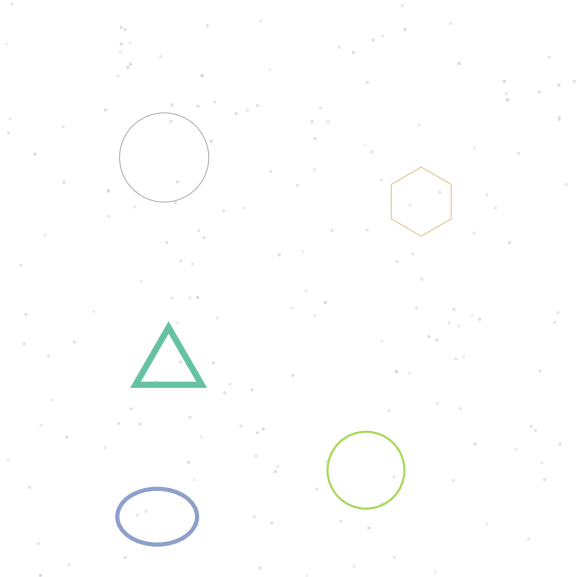[{"shape": "triangle", "thickness": 3, "radius": 0.33, "center": [0.292, 0.366]}, {"shape": "oval", "thickness": 2, "radius": 0.35, "center": [0.272, 0.104]}, {"shape": "circle", "thickness": 1, "radius": 0.33, "center": [0.634, 0.185]}, {"shape": "hexagon", "thickness": 0.5, "radius": 0.3, "center": [0.729, 0.65]}, {"shape": "circle", "thickness": 0.5, "radius": 0.39, "center": [0.284, 0.726]}]